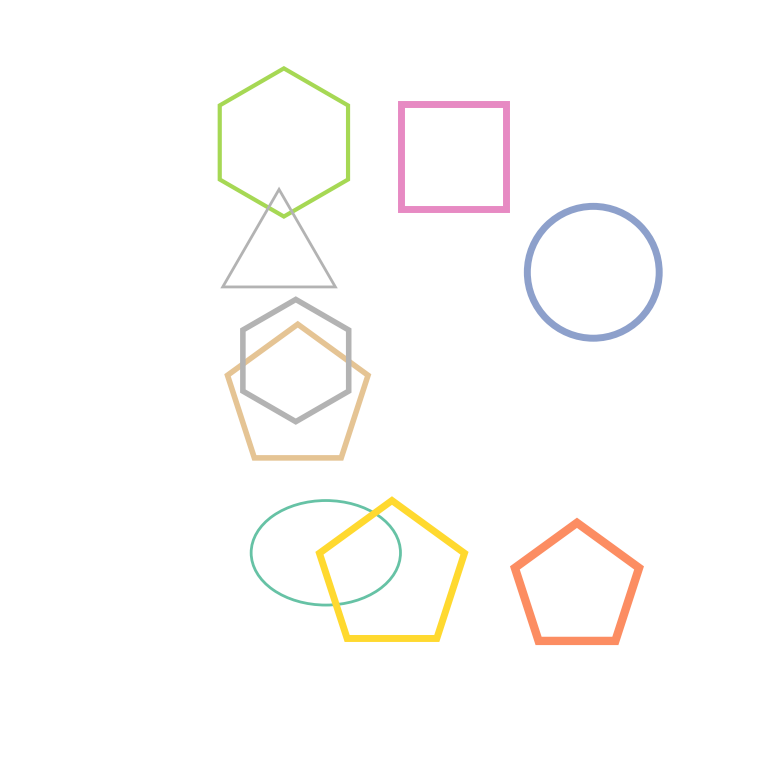[{"shape": "oval", "thickness": 1, "radius": 0.48, "center": [0.423, 0.282]}, {"shape": "pentagon", "thickness": 3, "radius": 0.42, "center": [0.749, 0.236]}, {"shape": "circle", "thickness": 2.5, "radius": 0.43, "center": [0.77, 0.646]}, {"shape": "square", "thickness": 2.5, "radius": 0.34, "center": [0.589, 0.797]}, {"shape": "hexagon", "thickness": 1.5, "radius": 0.48, "center": [0.369, 0.815]}, {"shape": "pentagon", "thickness": 2.5, "radius": 0.5, "center": [0.509, 0.251]}, {"shape": "pentagon", "thickness": 2, "radius": 0.48, "center": [0.387, 0.483]}, {"shape": "triangle", "thickness": 1, "radius": 0.42, "center": [0.362, 0.67]}, {"shape": "hexagon", "thickness": 2, "radius": 0.4, "center": [0.384, 0.532]}]